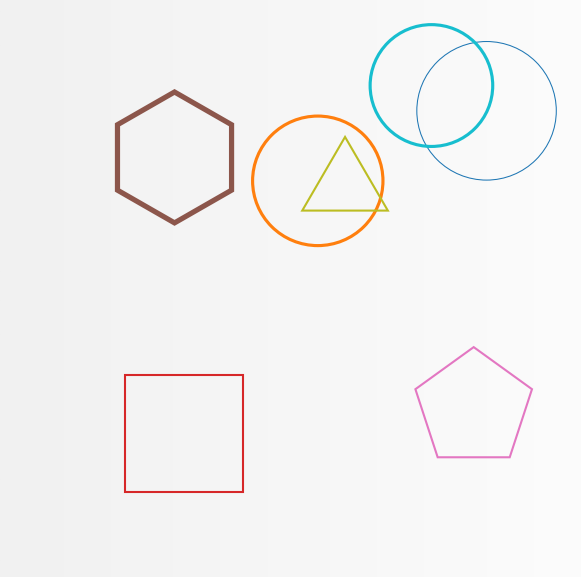[{"shape": "circle", "thickness": 0.5, "radius": 0.6, "center": [0.837, 0.807]}, {"shape": "circle", "thickness": 1.5, "radius": 0.56, "center": [0.547, 0.686]}, {"shape": "square", "thickness": 1, "radius": 0.5, "center": [0.317, 0.248]}, {"shape": "hexagon", "thickness": 2.5, "radius": 0.57, "center": [0.3, 0.727]}, {"shape": "pentagon", "thickness": 1, "radius": 0.53, "center": [0.815, 0.293]}, {"shape": "triangle", "thickness": 1, "radius": 0.43, "center": [0.594, 0.677]}, {"shape": "circle", "thickness": 1.5, "radius": 0.53, "center": [0.742, 0.851]}]